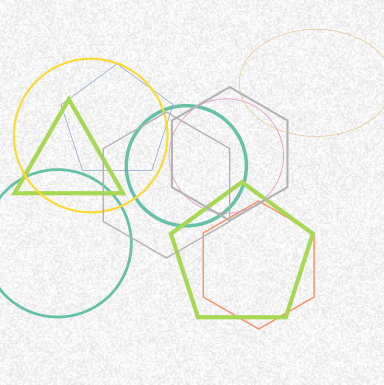[{"shape": "circle", "thickness": 2.5, "radius": 0.78, "center": [0.484, 0.569]}, {"shape": "circle", "thickness": 2, "radius": 0.96, "center": [0.15, 0.368]}, {"shape": "hexagon", "thickness": 1, "radius": 0.83, "center": [0.672, 0.312]}, {"shape": "pentagon", "thickness": 0.5, "radius": 0.77, "center": [0.304, 0.681]}, {"shape": "circle", "thickness": 0.5, "radius": 0.74, "center": [0.588, 0.595]}, {"shape": "pentagon", "thickness": 3, "radius": 0.97, "center": [0.628, 0.333]}, {"shape": "triangle", "thickness": 3, "radius": 0.81, "center": [0.179, 0.579]}, {"shape": "circle", "thickness": 1.5, "radius": 1.0, "center": [0.235, 0.648]}, {"shape": "oval", "thickness": 0.5, "radius": 0.99, "center": [0.82, 0.785]}, {"shape": "hexagon", "thickness": 1, "radius": 0.95, "center": [0.432, 0.519]}, {"shape": "hexagon", "thickness": 1.5, "radius": 0.87, "center": [0.597, 0.6]}]